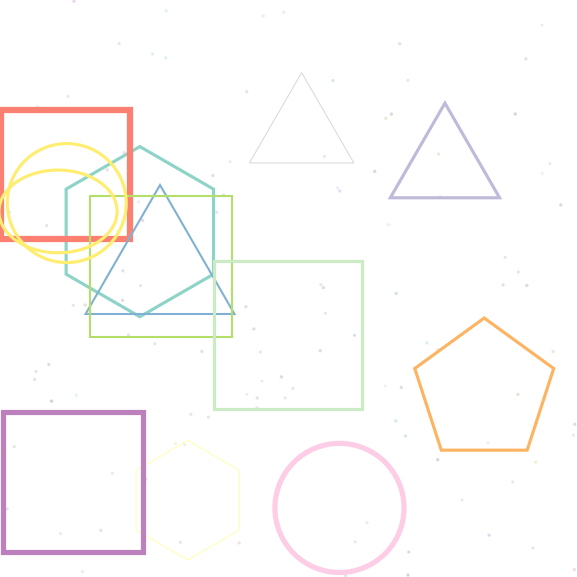[{"shape": "hexagon", "thickness": 1.5, "radius": 0.74, "center": [0.242, 0.598]}, {"shape": "hexagon", "thickness": 0.5, "radius": 0.52, "center": [0.325, 0.133]}, {"shape": "triangle", "thickness": 1.5, "radius": 0.55, "center": [0.77, 0.711]}, {"shape": "square", "thickness": 3, "radius": 0.56, "center": [0.113, 0.697]}, {"shape": "triangle", "thickness": 1, "radius": 0.74, "center": [0.277, 0.53]}, {"shape": "pentagon", "thickness": 1.5, "radius": 0.63, "center": [0.838, 0.322]}, {"shape": "square", "thickness": 1, "radius": 0.61, "center": [0.279, 0.537]}, {"shape": "circle", "thickness": 2.5, "radius": 0.56, "center": [0.588, 0.12]}, {"shape": "triangle", "thickness": 0.5, "radius": 0.52, "center": [0.522, 0.769]}, {"shape": "square", "thickness": 2.5, "radius": 0.61, "center": [0.126, 0.165]}, {"shape": "square", "thickness": 1.5, "radius": 0.64, "center": [0.498, 0.42]}, {"shape": "oval", "thickness": 1.5, "radius": 0.51, "center": [0.101, 0.633]}, {"shape": "circle", "thickness": 1.5, "radius": 0.52, "center": [0.116, 0.647]}]